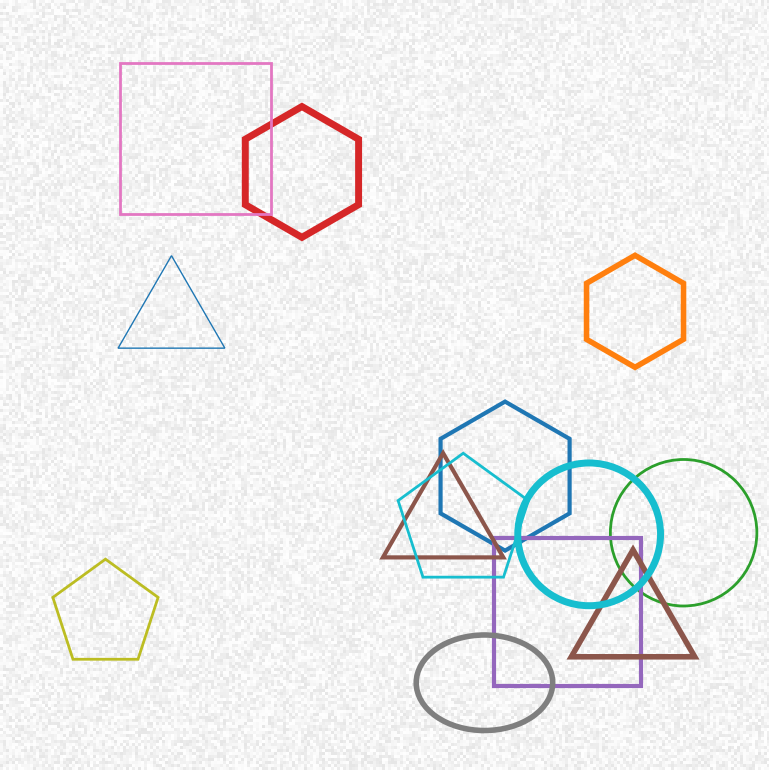[{"shape": "triangle", "thickness": 0.5, "radius": 0.4, "center": [0.223, 0.588]}, {"shape": "hexagon", "thickness": 1.5, "radius": 0.48, "center": [0.656, 0.382]}, {"shape": "hexagon", "thickness": 2, "radius": 0.36, "center": [0.825, 0.596]}, {"shape": "circle", "thickness": 1, "radius": 0.48, "center": [0.888, 0.308]}, {"shape": "hexagon", "thickness": 2.5, "radius": 0.42, "center": [0.392, 0.777]}, {"shape": "square", "thickness": 1.5, "radius": 0.48, "center": [0.737, 0.205]}, {"shape": "triangle", "thickness": 2, "radius": 0.46, "center": [0.822, 0.193]}, {"shape": "triangle", "thickness": 1.5, "radius": 0.45, "center": [0.575, 0.321]}, {"shape": "square", "thickness": 1, "radius": 0.49, "center": [0.254, 0.821]}, {"shape": "oval", "thickness": 2, "radius": 0.44, "center": [0.629, 0.113]}, {"shape": "pentagon", "thickness": 1, "radius": 0.36, "center": [0.137, 0.202]}, {"shape": "circle", "thickness": 2.5, "radius": 0.46, "center": [0.765, 0.306]}, {"shape": "pentagon", "thickness": 1, "radius": 0.44, "center": [0.602, 0.322]}]